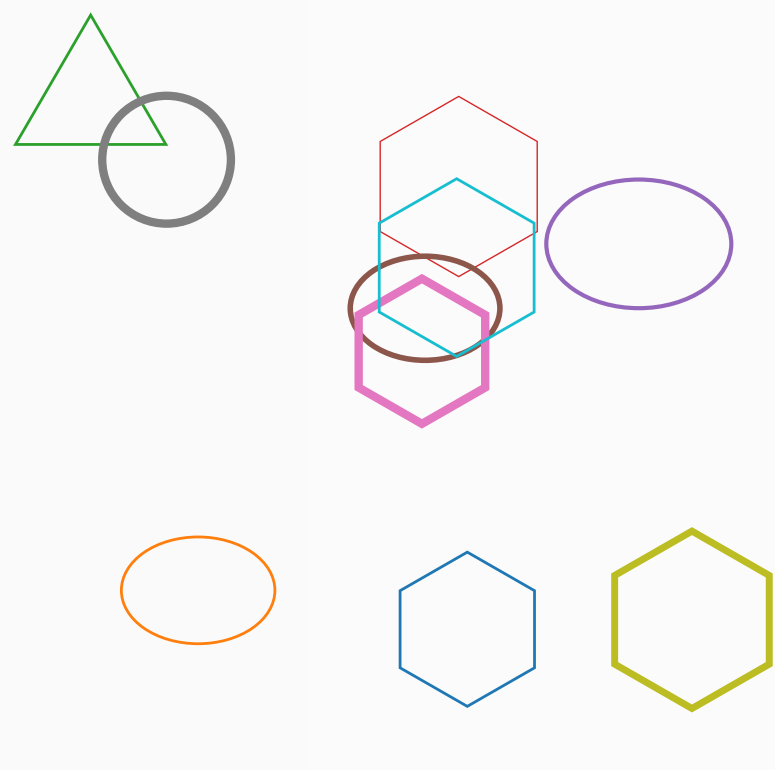[{"shape": "hexagon", "thickness": 1, "radius": 0.5, "center": [0.603, 0.183]}, {"shape": "oval", "thickness": 1, "radius": 0.5, "center": [0.256, 0.233]}, {"shape": "triangle", "thickness": 1, "radius": 0.56, "center": [0.117, 0.868]}, {"shape": "hexagon", "thickness": 0.5, "radius": 0.58, "center": [0.592, 0.758]}, {"shape": "oval", "thickness": 1.5, "radius": 0.6, "center": [0.824, 0.683]}, {"shape": "oval", "thickness": 2, "radius": 0.48, "center": [0.548, 0.6]}, {"shape": "hexagon", "thickness": 3, "radius": 0.47, "center": [0.544, 0.544]}, {"shape": "circle", "thickness": 3, "radius": 0.42, "center": [0.215, 0.793]}, {"shape": "hexagon", "thickness": 2.5, "radius": 0.58, "center": [0.893, 0.195]}, {"shape": "hexagon", "thickness": 1, "radius": 0.58, "center": [0.589, 0.652]}]